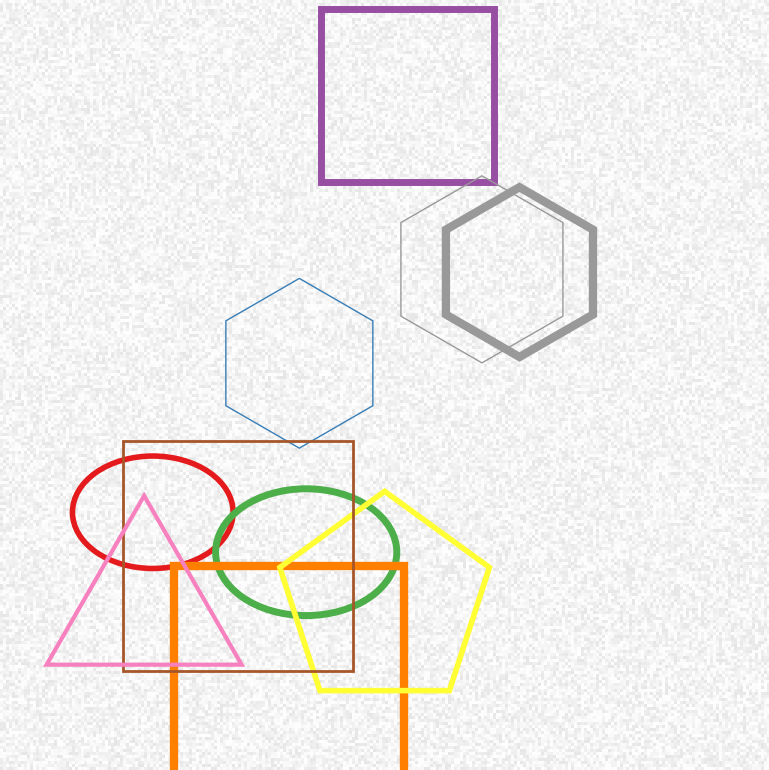[{"shape": "oval", "thickness": 2, "radius": 0.52, "center": [0.198, 0.335]}, {"shape": "hexagon", "thickness": 0.5, "radius": 0.55, "center": [0.389, 0.528]}, {"shape": "oval", "thickness": 2.5, "radius": 0.59, "center": [0.398, 0.283]}, {"shape": "square", "thickness": 2.5, "radius": 0.56, "center": [0.529, 0.876]}, {"shape": "square", "thickness": 3, "radius": 0.75, "center": [0.375, 0.115]}, {"shape": "pentagon", "thickness": 2, "radius": 0.72, "center": [0.5, 0.219]}, {"shape": "square", "thickness": 1, "radius": 0.75, "center": [0.309, 0.278]}, {"shape": "triangle", "thickness": 1.5, "radius": 0.73, "center": [0.187, 0.21]}, {"shape": "hexagon", "thickness": 0.5, "radius": 0.61, "center": [0.626, 0.65]}, {"shape": "hexagon", "thickness": 3, "radius": 0.55, "center": [0.675, 0.647]}]